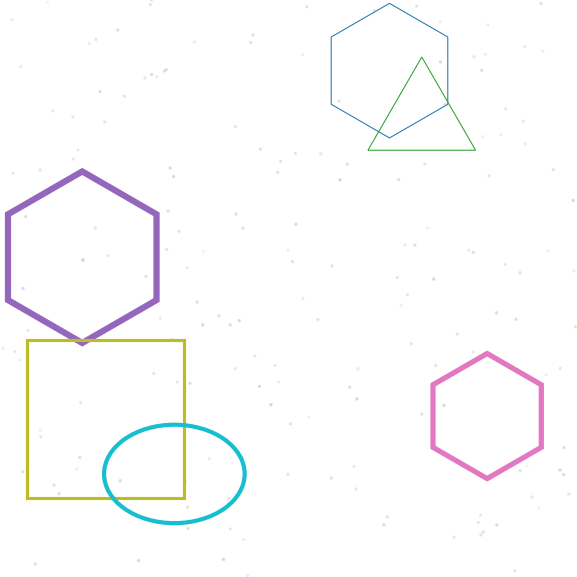[{"shape": "hexagon", "thickness": 0.5, "radius": 0.58, "center": [0.674, 0.877]}, {"shape": "triangle", "thickness": 0.5, "radius": 0.54, "center": [0.73, 0.793]}, {"shape": "hexagon", "thickness": 3, "radius": 0.74, "center": [0.142, 0.554]}, {"shape": "hexagon", "thickness": 2.5, "radius": 0.54, "center": [0.844, 0.279]}, {"shape": "square", "thickness": 1.5, "radius": 0.68, "center": [0.183, 0.274]}, {"shape": "oval", "thickness": 2, "radius": 0.61, "center": [0.302, 0.178]}]